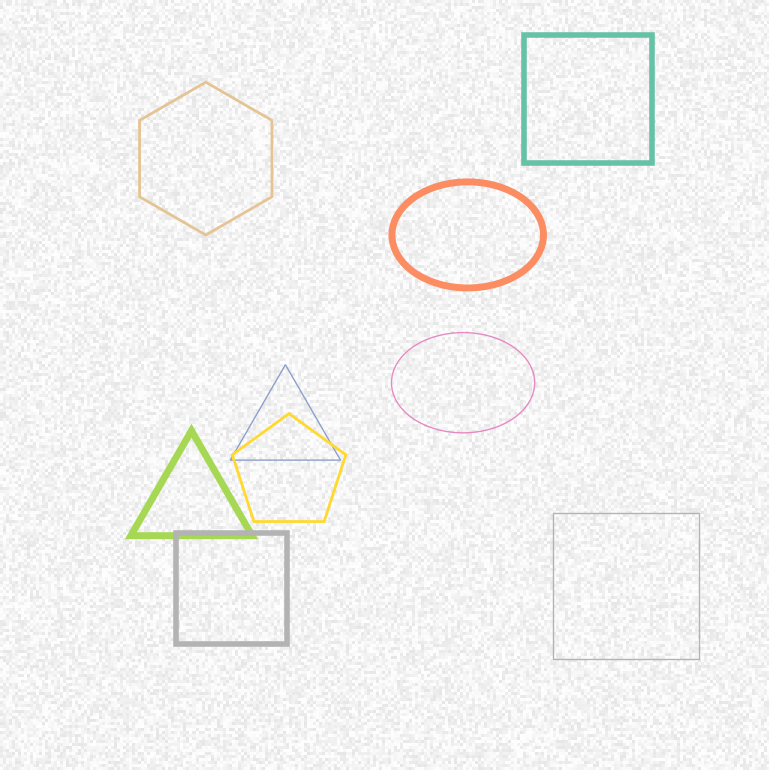[{"shape": "square", "thickness": 2, "radius": 0.41, "center": [0.764, 0.871]}, {"shape": "oval", "thickness": 2.5, "radius": 0.49, "center": [0.607, 0.695]}, {"shape": "triangle", "thickness": 0.5, "radius": 0.41, "center": [0.371, 0.444]}, {"shape": "oval", "thickness": 0.5, "radius": 0.46, "center": [0.601, 0.503]}, {"shape": "triangle", "thickness": 2.5, "radius": 0.45, "center": [0.249, 0.35]}, {"shape": "pentagon", "thickness": 1, "radius": 0.39, "center": [0.375, 0.385]}, {"shape": "hexagon", "thickness": 1, "radius": 0.5, "center": [0.267, 0.794]}, {"shape": "square", "thickness": 2, "radius": 0.36, "center": [0.301, 0.236]}, {"shape": "square", "thickness": 0.5, "radius": 0.47, "center": [0.813, 0.239]}]